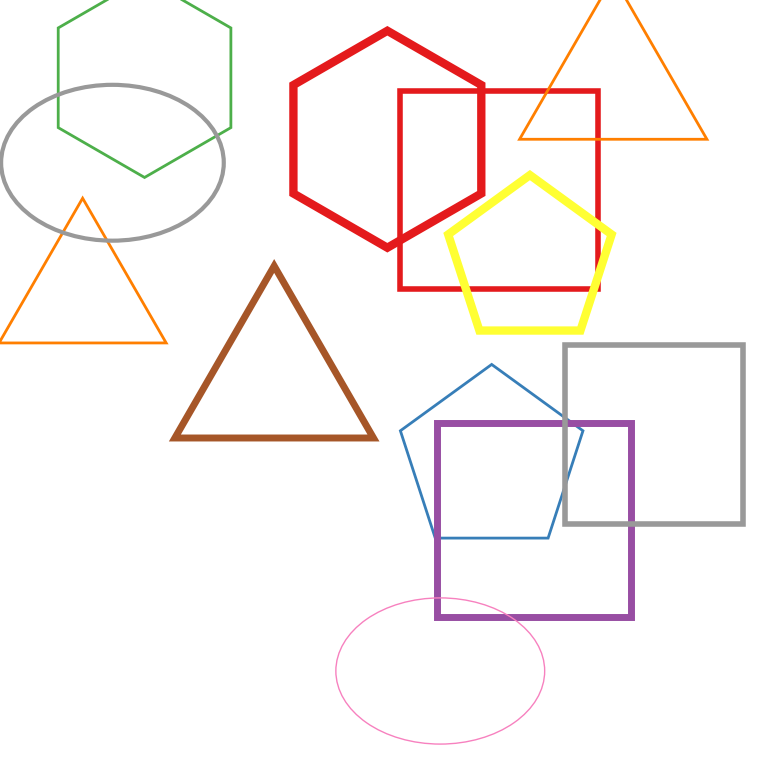[{"shape": "hexagon", "thickness": 3, "radius": 0.7, "center": [0.503, 0.819]}, {"shape": "square", "thickness": 2, "radius": 0.64, "center": [0.649, 0.754]}, {"shape": "pentagon", "thickness": 1, "radius": 0.62, "center": [0.639, 0.402]}, {"shape": "hexagon", "thickness": 1, "radius": 0.65, "center": [0.188, 0.899]}, {"shape": "square", "thickness": 2.5, "radius": 0.63, "center": [0.694, 0.325]}, {"shape": "triangle", "thickness": 1, "radius": 0.7, "center": [0.796, 0.889]}, {"shape": "triangle", "thickness": 1, "radius": 0.63, "center": [0.107, 0.617]}, {"shape": "pentagon", "thickness": 3, "radius": 0.56, "center": [0.688, 0.661]}, {"shape": "triangle", "thickness": 2.5, "radius": 0.74, "center": [0.356, 0.506]}, {"shape": "oval", "thickness": 0.5, "radius": 0.68, "center": [0.572, 0.129]}, {"shape": "oval", "thickness": 1.5, "radius": 0.72, "center": [0.146, 0.789]}, {"shape": "square", "thickness": 2, "radius": 0.58, "center": [0.849, 0.435]}]